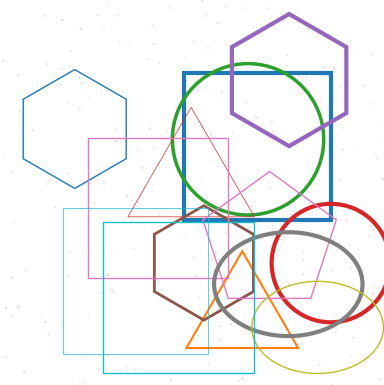[{"shape": "square", "thickness": 3, "radius": 0.96, "center": [0.669, 0.621]}, {"shape": "hexagon", "thickness": 1, "radius": 0.77, "center": [0.194, 0.665]}, {"shape": "triangle", "thickness": 1.5, "radius": 0.84, "center": [0.629, 0.18]}, {"shape": "circle", "thickness": 2.5, "radius": 0.98, "center": [0.644, 0.638]}, {"shape": "triangle", "thickness": 0.5, "radius": 0.95, "center": [0.496, 0.532]}, {"shape": "circle", "thickness": 3, "radius": 0.77, "center": [0.859, 0.317]}, {"shape": "hexagon", "thickness": 3, "radius": 0.86, "center": [0.751, 0.792]}, {"shape": "hexagon", "thickness": 2, "radius": 0.74, "center": [0.53, 0.317]}, {"shape": "square", "thickness": 1, "radius": 0.91, "center": [0.41, 0.461]}, {"shape": "pentagon", "thickness": 1, "radius": 0.91, "center": [0.7, 0.372]}, {"shape": "oval", "thickness": 3, "radius": 0.96, "center": [0.749, 0.262]}, {"shape": "oval", "thickness": 1, "radius": 0.85, "center": [0.825, 0.15]}, {"shape": "square", "thickness": 1, "radius": 0.98, "center": [0.464, 0.227]}, {"shape": "square", "thickness": 0.5, "radius": 0.95, "center": [0.352, 0.27]}]